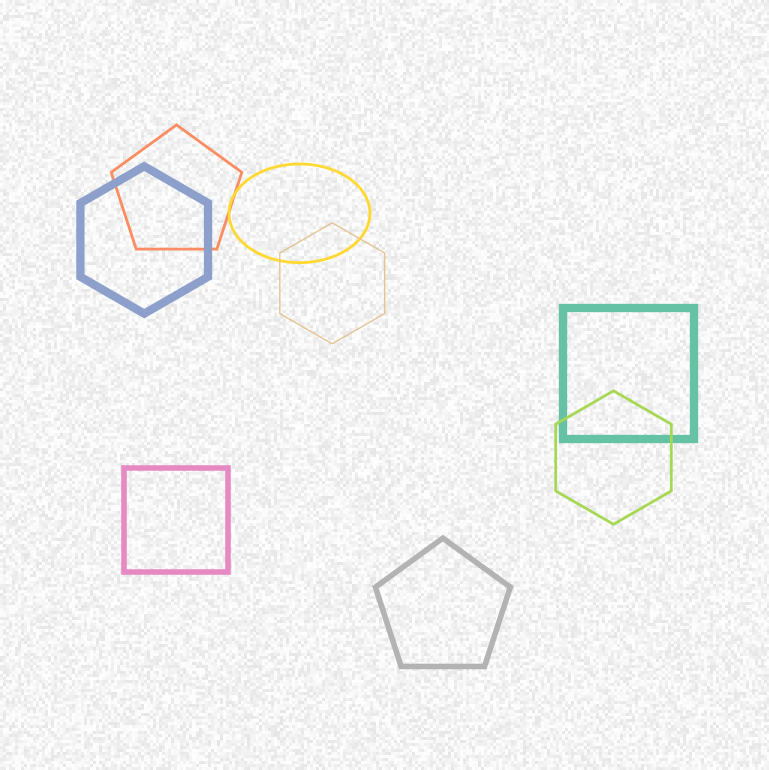[{"shape": "square", "thickness": 3, "radius": 0.43, "center": [0.816, 0.515]}, {"shape": "pentagon", "thickness": 1, "radius": 0.45, "center": [0.229, 0.749]}, {"shape": "hexagon", "thickness": 3, "radius": 0.48, "center": [0.187, 0.688]}, {"shape": "square", "thickness": 2, "radius": 0.34, "center": [0.228, 0.325]}, {"shape": "hexagon", "thickness": 1, "radius": 0.43, "center": [0.797, 0.406]}, {"shape": "oval", "thickness": 1, "radius": 0.46, "center": [0.389, 0.723]}, {"shape": "hexagon", "thickness": 0.5, "radius": 0.39, "center": [0.431, 0.632]}, {"shape": "pentagon", "thickness": 2, "radius": 0.46, "center": [0.575, 0.209]}]